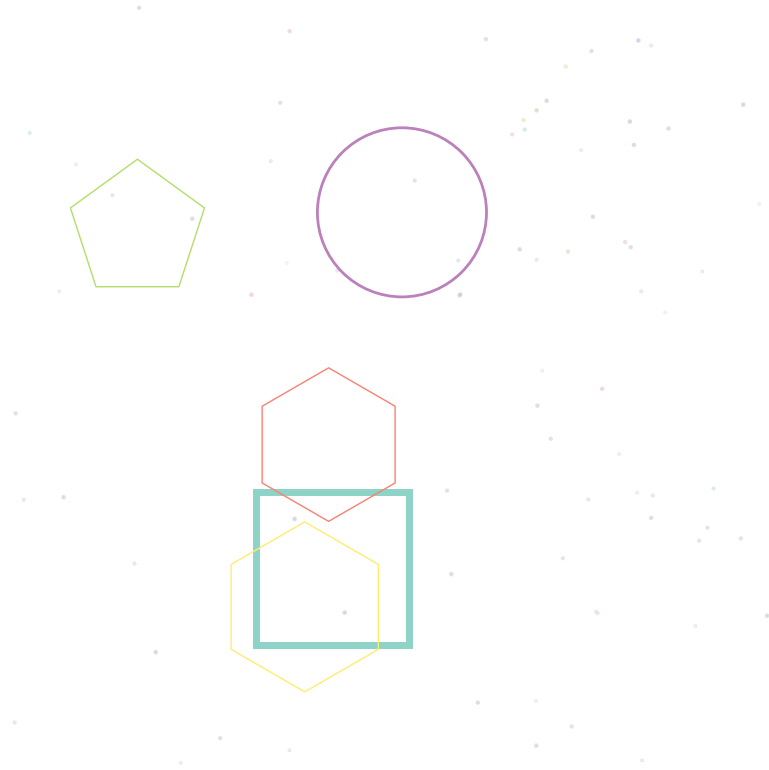[{"shape": "square", "thickness": 2.5, "radius": 0.5, "center": [0.432, 0.261]}, {"shape": "hexagon", "thickness": 0.5, "radius": 0.5, "center": [0.427, 0.423]}, {"shape": "pentagon", "thickness": 0.5, "radius": 0.46, "center": [0.178, 0.702]}, {"shape": "circle", "thickness": 1, "radius": 0.55, "center": [0.522, 0.724]}, {"shape": "hexagon", "thickness": 0.5, "radius": 0.55, "center": [0.396, 0.212]}]